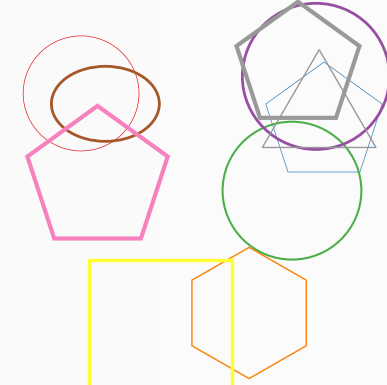[{"shape": "circle", "thickness": 0.5, "radius": 0.75, "center": [0.209, 0.757]}, {"shape": "pentagon", "thickness": 0.5, "radius": 0.79, "center": [0.836, 0.681]}, {"shape": "circle", "thickness": 1.5, "radius": 0.9, "center": [0.753, 0.505]}, {"shape": "circle", "thickness": 2, "radius": 0.95, "center": [0.815, 0.802]}, {"shape": "hexagon", "thickness": 1, "radius": 0.85, "center": [0.643, 0.187]}, {"shape": "square", "thickness": 2.5, "radius": 0.92, "center": [0.414, 0.141]}, {"shape": "oval", "thickness": 2, "radius": 0.7, "center": [0.272, 0.73]}, {"shape": "pentagon", "thickness": 3, "radius": 0.95, "center": [0.252, 0.535]}, {"shape": "triangle", "thickness": 1, "radius": 0.85, "center": [0.824, 0.702]}, {"shape": "pentagon", "thickness": 3, "radius": 0.83, "center": [0.769, 0.829]}]